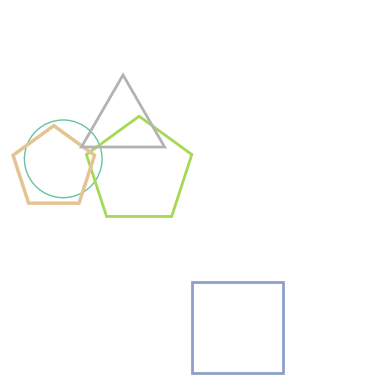[{"shape": "circle", "thickness": 1, "radius": 0.5, "center": [0.164, 0.587]}, {"shape": "square", "thickness": 2, "radius": 0.59, "center": [0.616, 0.15]}, {"shape": "pentagon", "thickness": 2, "radius": 0.72, "center": [0.361, 0.554]}, {"shape": "pentagon", "thickness": 2.5, "radius": 0.56, "center": [0.14, 0.562]}, {"shape": "triangle", "thickness": 2, "radius": 0.62, "center": [0.32, 0.681]}]